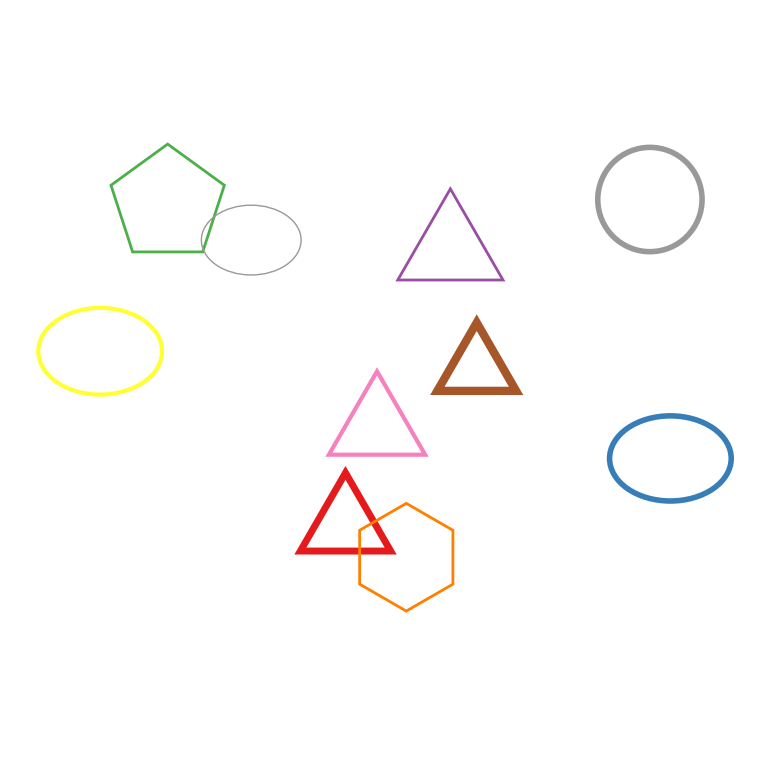[{"shape": "triangle", "thickness": 2.5, "radius": 0.34, "center": [0.449, 0.318]}, {"shape": "oval", "thickness": 2, "radius": 0.39, "center": [0.871, 0.405]}, {"shape": "pentagon", "thickness": 1, "radius": 0.39, "center": [0.218, 0.735]}, {"shape": "triangle", "thickness": 1, "radius": 0.39, "center": [0.585, 0.676]}, {"shape": "hexagon", "thickness": 1, "radius": 0.35, "center": [0.528, 0.276]}, {"shape": "oval", "thickness": 1.5, "radius": 0.4, "center": [0.13, 0.544]}, {"shape": "triangle", "thickness": 3, "radius": 0.3, "center": [0.619, 0.522]}, {"shape": "triangle", "thickness": 1.5, "radius": 0.36, "center": [0.49, 0.446]}, {"shape": "circle", "thickness": 2, "radius": 0.34, "center": [0.844, 0.741]}, {"shape": "oval", "thickness": 0.5, "radius": 0.32, "center": [0.326, 0.688]}]